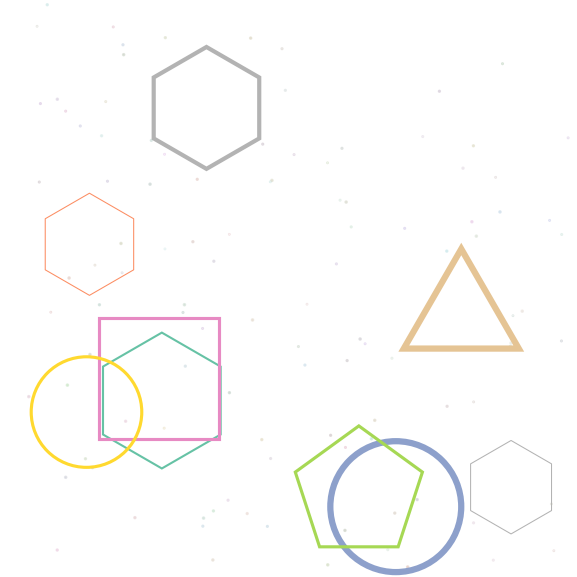[{"shape": "hexagon", "thickness": 1, "radius": 0.59, "center": [0.28, 0.306]}, {"shape": "hexagon", "thickness": 0.5, "radius": 0.44, "center": [0.155, 0.576]}, {"shape": "circle", "thickness": 3, "radius": 0.57, "center": [0.685, 0.122]}, {"shape": "square", "thickness": 1.5, "radius": 0.52, "center": [0.275, 0.344]}, {"shape": "pentagon", "thickness": 1.5, "radius": 0.58, "center": [0.621, 0.146]}, {"shape": "circle", "thickness": 1.5, "radius": 0.48, "center": [0.15, 0.286]}, {"shape": "triangle", "thickness": 3, "radius": 0.57, "center": [0.799, 0.453]}, {"shape": "hexagon", "thickness": 2, "radius": 0.53, "center": [0.358, 0.812]}, {"shape": "hexagon", "thickness": 0.5, "radius": 0.4, "center": [0.885, 0.155]}]